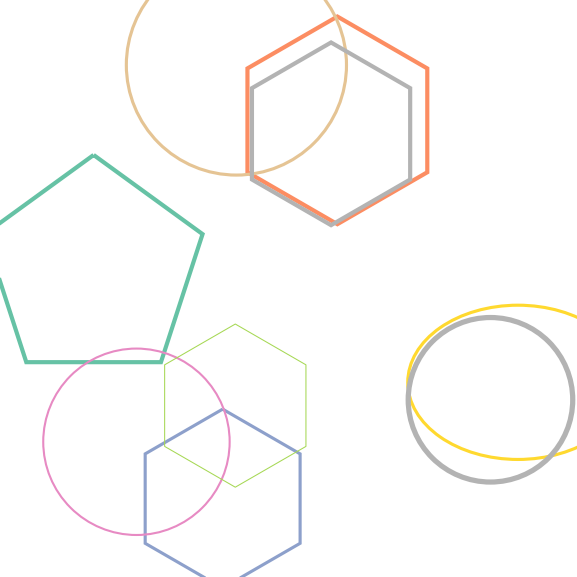[{"shape": "pentagon", "thickness": 2, "radius": 0.99, "center": [0.162, 0.532]}, {"shape": "hexagon", "thickness": 2, "radius": 0.9, "center": [0.584, 0.791]}, {"shape": "hexagon", "thickness": 1.5, "radius": 0.77, "center": [0.386, 0.136]}, {"shape": "circle", "thickness": 1, "radius": 0.81, "center": [0.236, 0.234]}, {"shape": "hexagon", "thickness": 0.5, "radius": 0.71, "center": [0.407, 0.297]}, {"shape": "oval", "thickness": 1.5, "radius": 0.95, "center": [0.897, 0.337]}, {"shape": "circle", "thickness": 1.5, "radius": 0.95, "center": [0.409, 0.887]}, {"shape": "hexagon", "thickness": 2, "radius": 0.79, "center": [0.573, 0.767]}, {"shape": "circle", "thickness": 2.5, "radius": 0.71, "center": [0.849, 0.307]}]